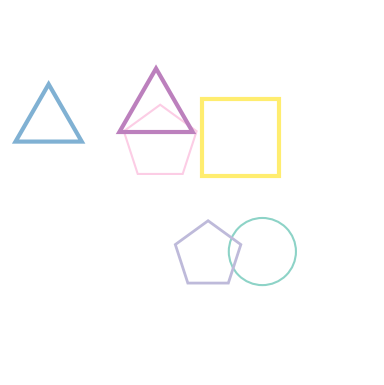[{"shape": "circle", "thickness": 1.5, "radius": 0.44, "center": [0.681, 0.347]}, {"shape": "pentagon", "thickness": 2, "radius": 0.45, "center": [0.54, 0.337]}, {"shape": "triangle", "thickness": 3, "radius": 0.5, "center": [0.126, 0.682]}, {"shape": "pentagon", "thickness": 1.5, "radius": 0.5, "center": [0.416, 0.629]}, {"shape": "triangle", "thickness": 3, "radius": 0.55, "center": [0.405, 0.712]}, {"shape": "square", "thickness": 3, "radius": 0.5, "center": [0.625, 0.643]}]